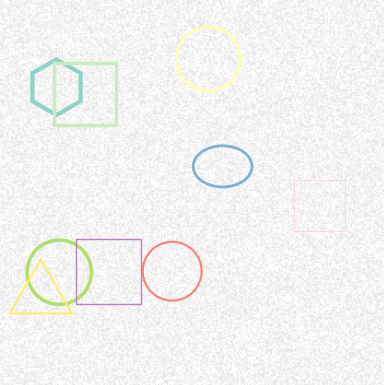[{"shape": "hexagon", "thickness": 3, "radius": 0.36, "center": [0.147, 0.773]}, {"shape": "circle", "thickness": 2, "radius": 0.41, "center": [0.541, 0.847]}, {"shape": "circle", "thickness": 1.5, "radius": 0.38, "center": [0.447, 0.296]}, {"shape": "oval", "thickness": 2, "radius": 0.38, "center": [0.578, 0.568]}, {"shape": "circle", "thickness": 2.5, "radius": 0.42, "center": [0.154, 0.293]}, {"shape": "square", "thickness": 0.5, "radius": 0.33, "center": [0.83, 0.466]}, {"shape": "square", "thickness": 1, "radius": 0.42, "center": [0.281, 0.294]}, {"shape": "square", "thickness": 2.5, "radius": 0.41, "center": [0.221, 0.756]}, {"shape": "triangle", "thickness": 1.5, "radius": 0.47, "center": [0.106, 0.233]}]